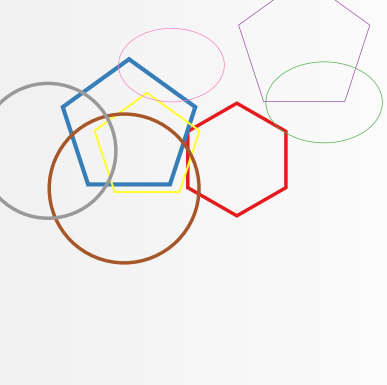[{"shape": "hexagon", "thickness": 2.5, "radius": 0.73, "center": [0.611, 0.586]}, {"shape": "pentagon", "thickness": 3, "radius": 0.9, "center": [0.333, 0.666]}, {"shape": "oval", "thickness": 0.5, "radius": 0.75, "center": [0.836, 0.734]}, {"shape": "pentagon", "thickness": 0.5, "radius": 0.89, "center": [0.785, 0.88]}, {"shape": "pentagon", "thickness": 1.5, "radius": 0.71, "center": [0.38, 0.616]}, {"shape": "circle", "thickness": 2.5, "radius": 0.97, "center": [0.32, 0.51]}, {"shape": "oval", "thickness": 0.5, "radius": 0.68, "center": [0.442, 0.831]}, {"shape": "circle", "thickness": 2.5, "radius": 0.88, "center": [0.124, 0.608]}]